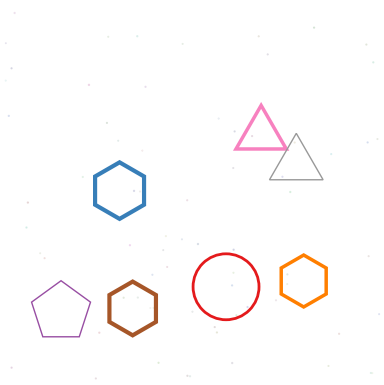[{"shape": "circle", "thickness": 2, "radius": 0.43, "center": [0.587, 0.255]}, {"shape": "hexagon", "thickness": 3, "radius": 0.37, "center": [0.311, 0.505]}, {"shape": "pentagon", "thickness": 1, "radius": 0.4, "center": [0.159, 0.19]}, {"shape": "hexagon", "thickness": 2.5, "radius": 0.34, "center": [0.789, 0.27]}, {"shape": "hexagon", "thickness": 3, "radius": 0.35, "center": [0.345, 0.199]}, {"shape": "triangle", "thickness": 2.5, "radius": 0.38, "center": [0.678, 0.651]}, {"shape": "triangle", "thickness": 1, "radius": 0.4, "center": [0.77, 0.573]}]